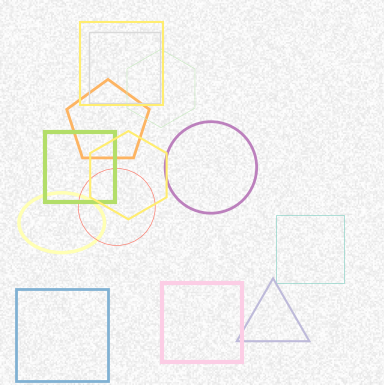[{"shape": "square", "thickness": 0.5, "radius": 0.44, "center": [0.806, 0.354]}, {"shape": "oval", "thickness": 2.5, "radius": 0.56, "center": [0.16, 0.422]}, {"shape": "triangle", "thickness": 1.5, "radius": 0.54, "center": [0.709, 0.168]}, {"shape": "circle", "thickness": 0.5, "radius": 0.5, "center": [0.303, 0.462]}, {"shape": "square", "thickness": 2, "radius": 0.6, "center": [0.16, 0.129]}, {"shape": "pentagon", "thickness": 2, "radius": 0.56, "center": [0.281, 0.681]}, {"shape": "square", "thickness": 3, "radius": 0.45, "center": [0.208, 0.567]}, {"shape": "square", "thickness": 3, "radius": 0.51, "center": [0.524, 0.161]}, {"shape": "square", "thickness": 1, "radius": 0.46, "center": [0.324, 0.823]}, {"shape": "circle", "thickness": 2, "radius": 0.59, "center": [0.548, 0.565]}, {"shape": "hexagon", "thickness": 0.5, "radius": 0.51, "center": [0.418, 0.77]}, {"shape": "hexagon", "thickness": 1.5, "radius": 0.57, "center": [0.334, 0.545]}, {"shape": "square", "thickness": 1.5, "radius": 0.54, "center": [0.316, 0.835]}]